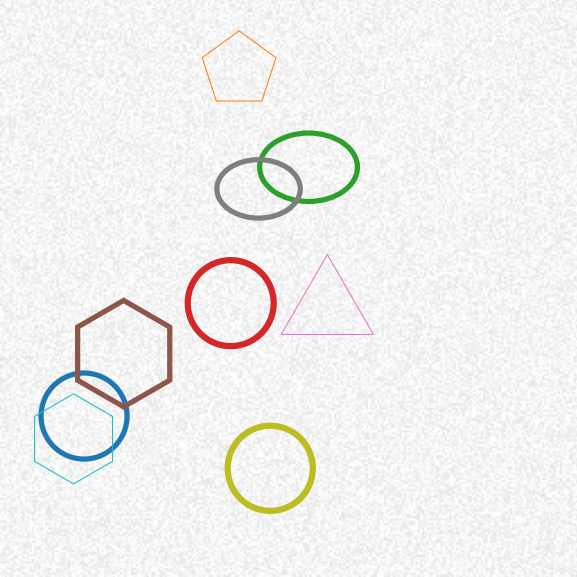[{"shape": "circle", "thickness": 2.5, "radius": 0.37, "center": [0.146, 0.279]}, {"shape": "pentagon", "thickness": 0.5, "radius": 0.34, "center": [0.414, 0.879]}, {"shape": "oval", "thickness": 2.5, "radius": 0.42, "center": [0.534, 0.71]}, {"shape": "circle", "thickness": 3, "radius": 0.37, "center": [0.4, 0.474]}, {"shape": "hexagon", "thickness": 2.5, "radius": 0.46, "center": [0.214, 0.387]}, {"shape": "triangle", "thickness": 0.5, "radius": 0.46, "center": [0.567, 0.466]}, {"shape": "oval", "thickness": 2.5, "radius": 0.36, "center": [0.448, 0.672]}, {"shape": "circle", "thickness": 3, "radius": 0.37, "center": [0.468, 0.188]}, {"shape": "hexagon", "thickness": 0.5, "radius": 0.39, "center": [0.127, 0.239]}]